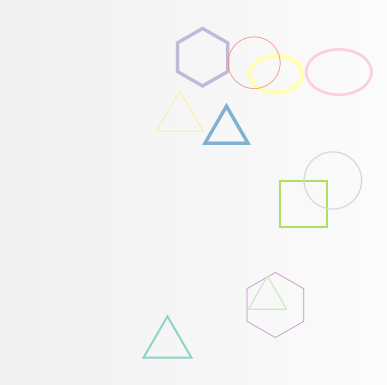[{"shape": "triangle", "thickness": 1.5, "radius": 0.36, "center": [0.432, 0.107]}, {"shape": "oval", "thickness": 3, "radius": 0.34, "center": [0.713, 0.807]}, {"shape": "hexagon", "thickness": 2.5, "radius": 0.37, "center": [0.523, 0.851]}, {"shape": "circle", "thickness": 0.5, "radius": 0.34, "center": [0.656, 0.837]}, {"shape": "triangle", "thickness": 2.5, "radius": 0.32, "center": [0.584, 0.66]}, {"shape": "square", "thickness": 1.5, "radius": 0.3, "center": [0.784, 0.47]}, {"shape": "oval", "thickness": 2, "radius": 0.42, "center": [0.874, 0.813]}, {"shape": "circle", "thickness": 1, "radius": 0.37, "center": [0.859, 0.531]}, {"shape": "hexagon", "thickness": 0.5, "radius": 0.42, "center": [0.711, 0.208]}, {"shape": "triangle", "thickness": 1, "radius": 0.29, "center": [0.69, 0.225]}, {"shape": "triangle", "thickness": 0.5, "radius": 0.35, "center": [0.464, 0.694]}]